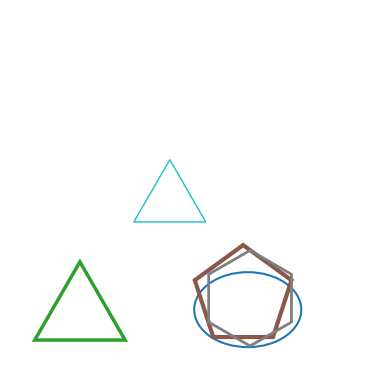[{"shape": "oval", "thickness": 1.5, "radius": 0.7, "center": [0.643, 0.196]}, {"shape": "triangle", "thickness": 2.5, "radius": 0.68, "center": [0.208, 0.184]}, {"shape": "pentagon", "thickness": 3, "radius": 0.66, "center": [0.632, 0.231]}, {"shape": "hexagon", "thickness": 2, "radius": 0.62, "center": [0.65, 0.225]}, {"shape": "triangle", "thickness": 1, "radius": 0.54, "center": [0.441, 0.477]}]